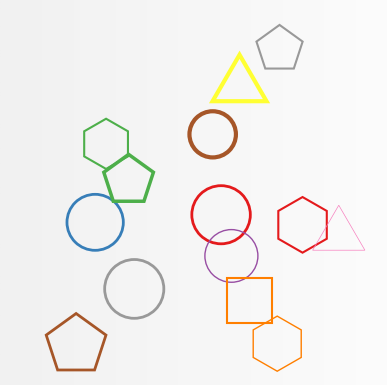[{"shape": "hexagon", "thickness": 1.5, "radius": 0.36, "center": [0.781, 0.416]}, {"shape": "circle", "thickness": 2, "radius": 0.38, "center": [0.571, 0.442]}, {"shape": "circle", "thickness": 2, "radius": 0.36, "center": [0.246, 0.423]}, {"shape": "hexagon", "thickness": 1.5, "radius": 0.33, "center": [0.274, 0.626]}, {"shape": "pentagon", "thickness": 2.5, "radius": 0.34, "center": [0.332, 0.532]}, {"shape": "circle", "thickness": 1, "radius": 0.34, "center": [0.597, 0.335]}, {"shape": "hexagon", "thickness": 1, "radius": 0.36, "center": [0.715, 0.107]}, {"shape": "square", "thickness": 1.5, "radius": 0.29, "center": [0.643, 0.22]}, {"shape": "triangle", "thickness": 3, "radius": 0.4, "center": [0.618, 0.777]}, {"shape": "pentagon", "thickness": 2, "radius": 0.41, "center": [0.196, 0.105]}, {"shape": "circle", "thickness": 3, "radius": 0.3, "center": [0.549, 0.651]}, {"shape": "triangle", "thickness": 0.5, "radius": 0.39, "center": [0.874, 0.389]}, {"shape": "pentagon", "thickness": 1.5, "radius": 0.31, "center": [0.721, 0.873]}, {"shape": "circle", "thickness": 2, "radius": 0.38, "center": [0.346, 0.25]}]